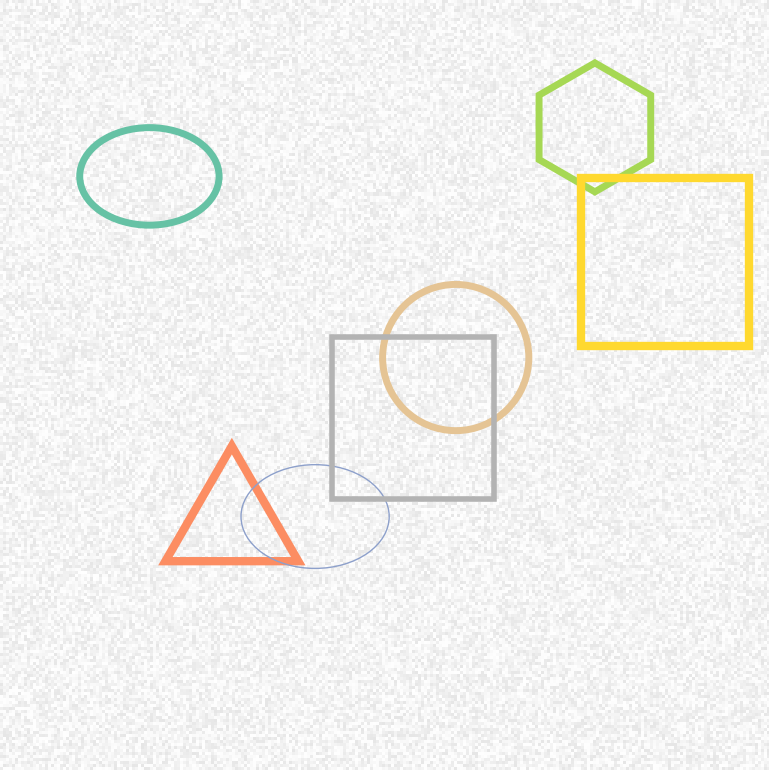[{"shape": "oval", "thickness": 2.5, "radius": 0.45, "center": [0.194, 0.771]}, {"shape": "triangle", "thickness": 3, "radius": 0.5, "center": [0.301, 0.321]}, {"shape": "oval", "thickness": 0.5, "radius": 0.48, "center": [0.409, 0.329]}, {"shape": "hexagon", "thickness": 2.5, "radius": 0.42, "center": [0.773, 0.835]}, {"shape": "square", "thickness": 3, "radius": 0.55, "center": [0.864, 0.66]}, {"shape": "circle", "thickness": 2.5, "radius": 0.47, "center": [0.592, 0.536]}, {"shape": "square", "thickness": 2, "radius": 0.53, "center": [0.536, 0.458]}]